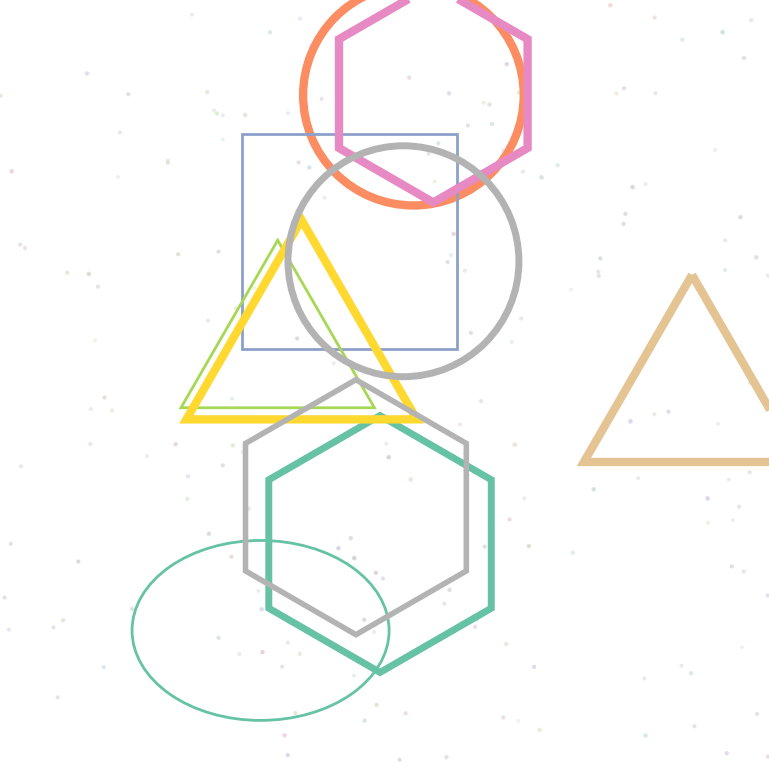[{"shape": "hexagon", "thickness": 2.5, "radius": 0.83, "center": [0.494, 0.294]}, {"shape": "oval", "thickness": 1, "radius": 0.83, "center": [0.338, 0.181]}, {"shape": "circle", "thickness": 3, "radius": 0.72, "center": [0.537, 0.876]}, {"shape": "square", "thickness": 1, "radius": 0.7, "center": [0.454, 0.686]}, {"shape": "hexagon", "thickness": 3, "radius": 0.71, "center": [0.563, 0.878]}, {"shape": "triangle", "thickness": 1, "radius": 0.73, "center": [0.361, 0.543]}, {"shape": "triangle", "thickness": 3, "radius": 0.86, "center": [0.392, 0.542]}, {"shape": "triangle", "thickness": 3, "radius": 0.81, "center": [0.899, 0.481]}, {"shape": "hexagon", "thickness": 2, "radius": 0.83, "center": [0.462, 0.341]}, {"shape": "circle", "thickness": 2.5, "radius": 0.75, "center": [0.524, 0.661]}]